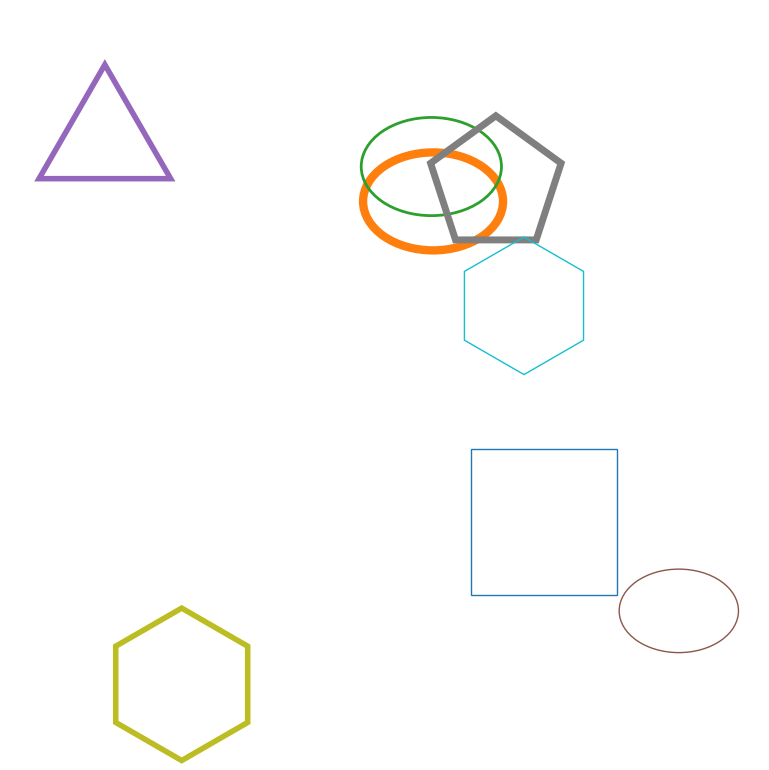[{"shape": "square", "thickness": 0.5, "radius": 0.47, "center": [0.706, 0.322]}, {"shape": "oval", "thickness": 3, "radius": 0.45, "center": [0.562, 0.738]}, {"shape": "oval", "thickness": 1, "radius": 0.46, "center": [0.56, 0.784]}, {"shape": "triangle", "thickness": 2, "radius": 0.49, "center": [0.136, 0.817]}, {"shape": "oval", "thickness": 0.5, "radius": 0.39, "center": [0.882, 0.207]}, {"shape": "pentagon", "thickness": 2.5, "radius": 0.45, "center": [0.644, 0.761]}, {"shape": "hexagon", "thickness": 2, "radius": 0.49, "center": [0.236, 0.111]}, {"shape": "hexagon", "thickness": 0.5, "radius": 0.45, "center": [0.68, 0.603]}]